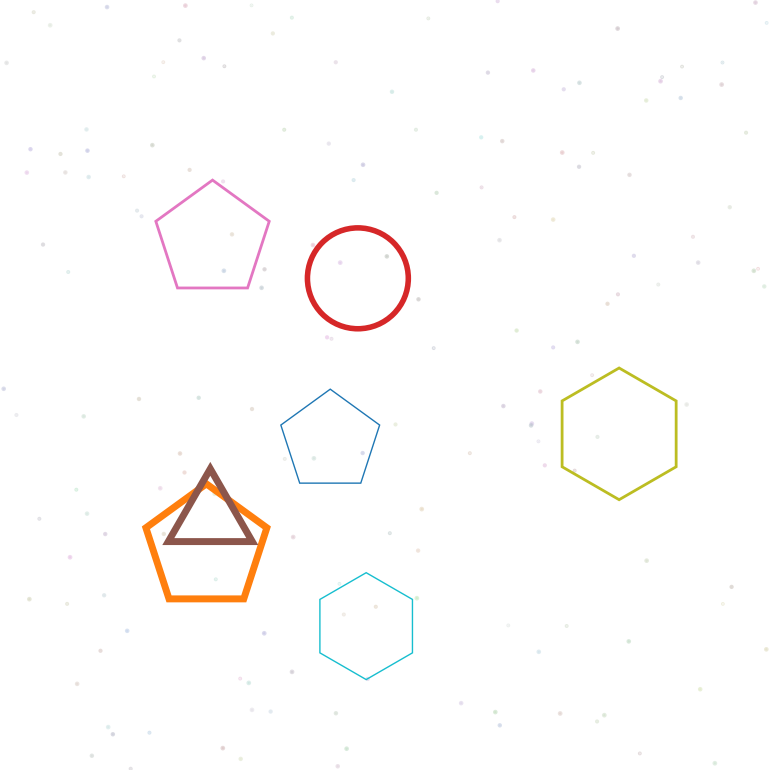[{"shape": "pentagon", "thickness": 0.5, "radius": 0.34, "center": [0.429, 0.427]}, {"shape": "pentagon", "thickness": 2.5, "radius": 0.41, "center": [0.268, 0.289]}, {"shape": "circle", "thickness": 2, "radius": 0.33, "center": [0.465, 0.639]}, {"shape": "triangle", "thickness": 2.5, "radius": 0.31, "center": [0.273, 0.328]}, {"shape": "pentagon", "thickness": 1, "radius": 0.39, "center": [0.276, 0.689]}, {"shape": "hexagon", "thickness": 1, "radius": 0.43, "center": [0.804, 0.437]}, {"shape": "hexagon", "thickness": 0.5, "radius": 0.35, "center": [0.476, 0.187]}]